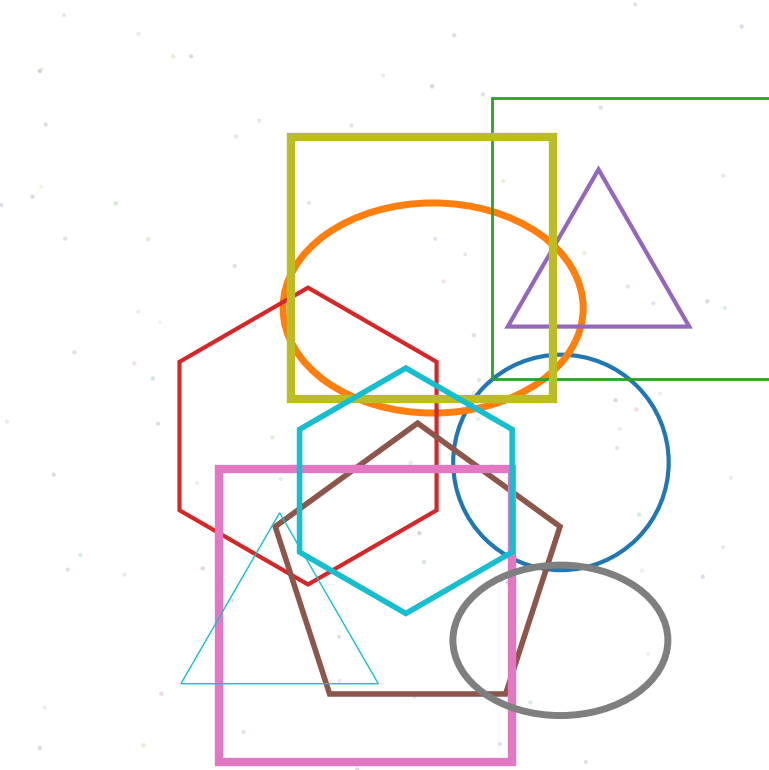[{"shape": "circle", "thickness": 1.5, "radius": 0.7, "center": [0.728, 0.399]}, {"shape": "oval", "thickness": 2.5, "radius": 0.97, "center": [0.562, 0.6]}, {"shape": "square", "thickness": 1, "radius": 0.91, "center": [0.821, 0.69]}, {"shape": "hexagon", "thickness": 1.5, "radius": 0.96, "center": [0.4, 0.434]}, {"shape": "triangle", "thickness": 1.5, "radius": 0.68, "center": [0.777, 0.644]}, {"shape": "pentagon", "thickness": 2, "radius": 0.97, "center": [0.542, 0.256]}, {"shape": "square", "thickness": 3, "radius": 0.95, "center": [0.475, 0.201]}, {"shape": "oval", "thickness": 2.5, "radius": 0.7, "center": [0.728, 0.168]}, {"shape": "square", "thickness": 3, "radius": 0.85, "center": [0.549, 0.651]}, {"shape": "triangle", "thickness": 0.5, "radius": 0.74, "center": [0.363, 0.186]}, {"shape": "hexagon", "thickness": 2, "radius": 0.8, "center": [0.527, 0.363]}]